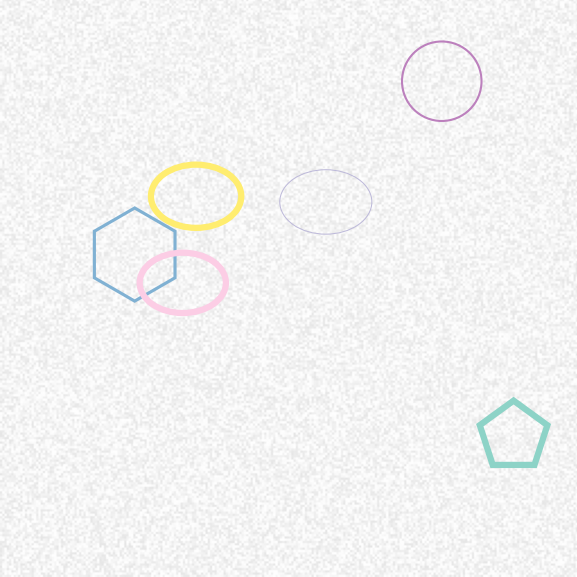[{"shape": "pentagon", "thickness": 3, "radius": 0.31, "center": [0.889, 0.244]}, {"shape": "oval", "thickness": 0.5, "radius": 0.4, "center": [0.564, 0.649]}, {"shape": "hexagon", "thickness": 1.5, "radius": 0.4, "center": [0.233, 0.558]}, {"shape": "oval", "thickness": 3, "radius": 0.37, "center": [0.317, 0.509]}, {"shape": "circle", "thickness": 1, "radius": 0.34, "center": [0.765, 0.858]}, {"shape": "oval", "thickness": 3, "radius": 0.39, "center": [0.34, 0.659]}]